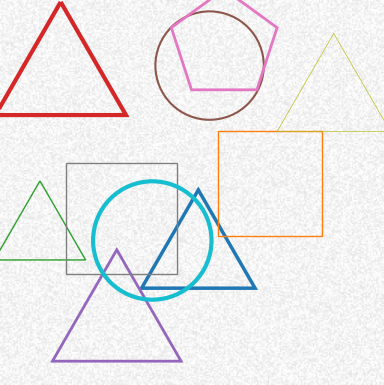[{"shape": "triangle", "thickness": 2.5, "radius": 0.85, "center": [0.515, 0.337]}, {"shape": "square", "thickness": 1, "radius": 0.68, "center": [0.701, 0.522]}, {"shape": "triangle", "thickness": 1, "radius": 0.68, "center": [0.104, 0.393]}, {"shape": "triangle", "thickness": 3, "radius": 0.98, "center": [0.158, 0.799]}, {"shape": "triangle", "thickness": 2, "radius": 0.96, "center": [0.303, 0.158]}, {"shape": "circle", "thickness": 1.5, "radius": 0.7, "center": [0.544, 0.83]}, {"shape": "pentagon", "thickness": 2, "radius": 0.72, "center": [0.582, 0.884]}, {"shape": "square", "thickness": 1, "radius": 0.72, "center": [0.316, 0.432]}, {"shape": "triangle", "thickness": 0.5, "radius": 0.85, "center": [0.867, 0.744]}, {"shape": "circle", "thickness": 3, "radius": 0.77, "center": [0.396, 0.375]}]